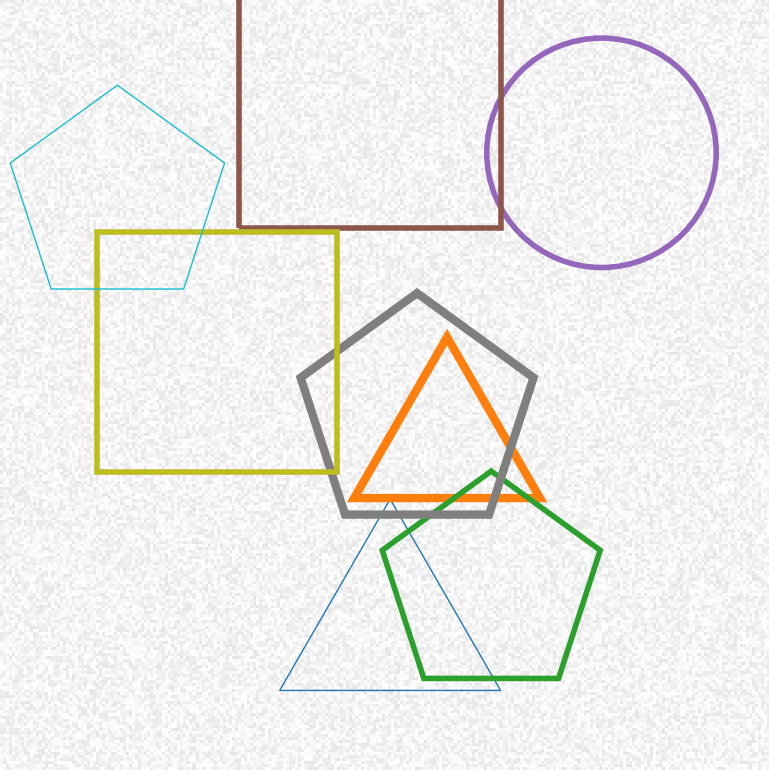[{"shape": "triangle", "thickness": 0.5, "radius": 0.83, "center": [0.507, 0.186]}, {"shape": "triangle", "thickness": 3, "radius": 0.7, "center": [0.581, 0.423]}, {"shape": "pentagon", "thickness": 2, "radius": 0.74, "center": [0.638, 0.239]}, {"shape": "circle", "thickness": 2, "radius": 0.74, "center": [0.781, 0.802]}, {"shape": "square", "thickness": 2, "radius": 0.85, "center": [0.48, 0.875]}, {"shape": "pentagon", "thickness": 3, "radius": 0.8, "center": [0.542, 0.46]}, {"shape": "square", "thickness": 2, "radius": 0.78, "center": [0.282, 0.543]}, {"shape": "pentagon", "thickness": 0.5, "radius": 0.73, "center": [0.152, 0.743]}]